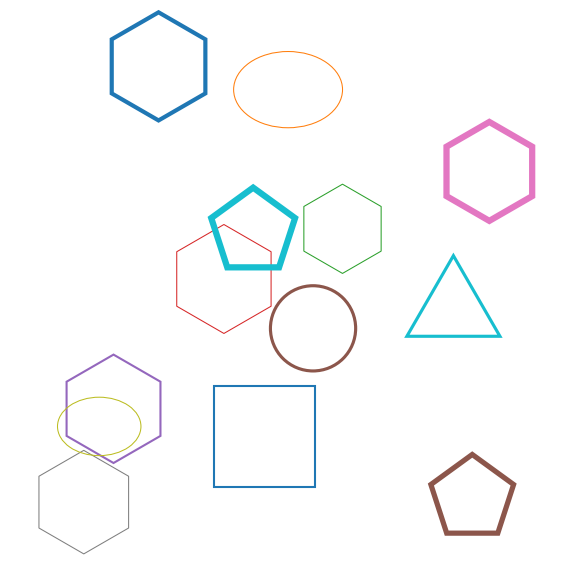[{"shape": "hexagon", "thickness": 2, "radius": 0.47, "center": [0.275, 0.884]}, {"shape": "square", "thickness": 1, "radius": 0.44, "center": [0.458, 0.243]}, {"shape": "oval", "thickness": 0.5, "radius": 0.47, "center": [0.499, 0.844]}, {"shape": "hexagon", "thickness": 0.5, "radius": 0.39, "center": [0.593, 0.603]}, {"shape": "hexagon", "thickness": 0.5, "radius": 0.47, "center": [0.388, 0.516]}, {"shape": "hexagon", "thickness": 1, "radius": 0.47, "center": [0.197, 0.291]}, {"shape": "pentagon", "thickness": 2.5, "radius": 0.38, "center": [0.818, 0.137]}, {"shape": "circle", "thickness": 1.5, "radius": 0.37, "center": [0.542, 0.431]}, {"shape": "hexagon", "thickness": 3, "radius": 0.43, "center": [0.847, 0.702]}, {"shape": "hexagon", "thickness": 0.5, "radius": 0.45, "center": [0.145, 0.13]}, {"shape": "oval", "thickness": 0.5, "radius": 0.36, "center": [0.172, 0.261]}, {"shape": "triangle", "thickness": 1.5, "radius": 0.47, "center": [0.785, 0.463]}, {"shape": "pentagon", "thickness": 3, "radius": 0.38, "center": [0.438, 0.598]}]